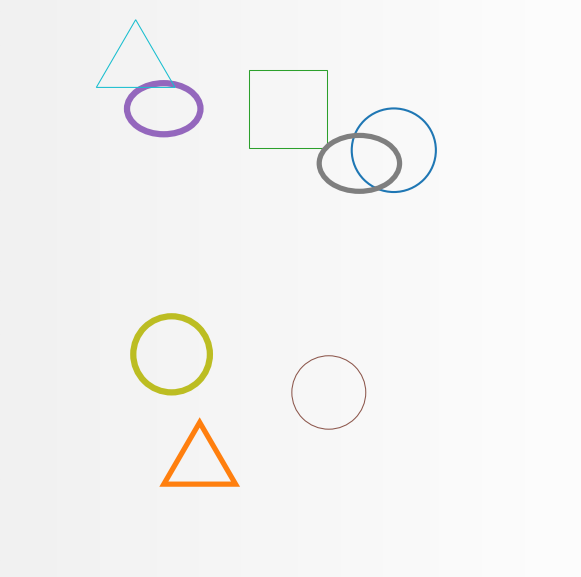[{"shape": "circle", "thickness": 1, "radius": 0.36, "center": [0.678, 0.739]}, {"shape": "triangle", "thickness": 2.5, "radius": 0.36, "center": [0.344, 0.196]}, {"shape": "square", "thickness": 0.5, "radius": 0.34, "center": [0.495, 0.81]}, {"shape": "oval", "thickness": 3, "radius": 0.32, "center": [0.282, 0.811]}, {"shape": "circle", "thickness": 0.5, "radius": 0.32, "center": [0.566, 0.32]}, {"shape": "oval", "thickness": 2.5, "radius": 0.35, "center": [0.618, 0.716]}, {"shape": "circle", "thickness": 3, "radius": 0.33, "center": [0.295, 0.386]}, {"shape": "triangle", "thickness": 0.5, "radius": 0.39, "center": [0.233, 0.887]}]